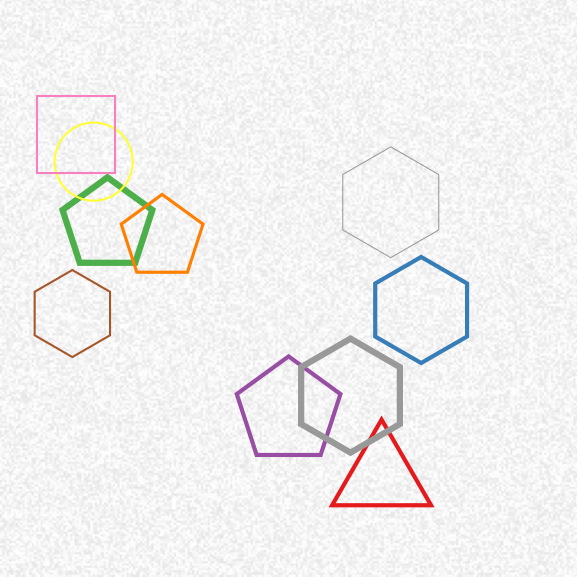[{"shape": "triangle", "thickness": 2, "radius": 0.49, "center": [0.661, 0.174]}, {"shape": "hexagon", "thickness": 2, "radius": 0.46, "center": [0.729, 0.462]}, {"shape": "pentagon", "thickness": 3, "radius": 0.41, "center": [0.186, 0.61]}, {"shape": "pentagon", "thickness": 2, "radius": 0.47, "center": [0.5, 0.288]}, {"shape": "pentagon", "thickness": 1.5, "radius": 0.37, "center": [0.281, 0.588]}, {"shape": "circle", "thickness": 1, "radius": 0.34, "center": [0.162, 0.719]}, {"shape": "hexagon", "thickness": 1, "radius": 0.38, "center": [0.125, 0.456]}, {"shape": "square", "thickness": 1, "radius": 0.34, "center": [0.131, 0.766]}, {"shape": "hexagon", "thickness": 0.5, "radius": 0.48, "center": [0.677, 0.649]}, {"shape": "hexagon", "thickness": 3, "radius": 0.49, "center": [0.607, 0.314]}]